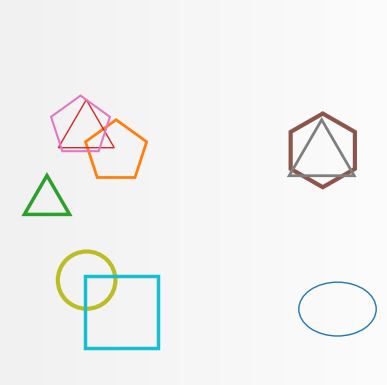[{"shape": "oval", "thickness": 1, "radius": 0.5, "center": [0.871, 0.197]}, {"shape": "pentagon", "thickness": 2, "radius": 0.41, "center": [0.3, 0.606]}, {"shape": "triangle", "thickness": 2.5, "radius": 0.34, "center": [0.121, 0.477]}, {"shape": "triangle", "thickness": 1, "radius": 0.42, "center": [0.223, 0.658]}, {"shape": "hexagon", "thickness": 3, "radius": 0.48, "center": [0.833, 0.609]}, {"shape": "pentagon", "thickness": 1.5, "radius": 0.4, "center": [0.208, 0.672]}, {"shape": "triangle", "thickness": 2, "radius": 0.48, "center": [0.83, 0.592]}, {"shape": "circle", "thickness": 3, "radius": 0.37, "center": [0.224, 0.272]}, {"shape": "square", "thickness": 2.5, "radius": 0.47, "center": [0.314, 0.19]}]